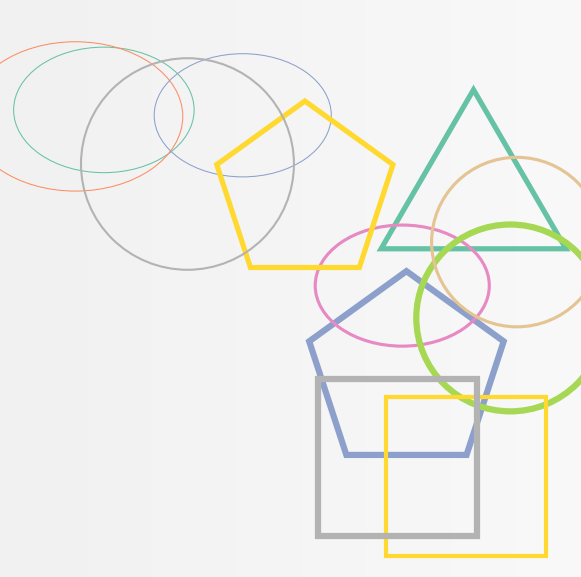[{"shape": "triangle", "thickness": 2.5, "radius": 0.92, "center": [0.815, 0.66]}, {"shape": "oval", "thickness": 0.5, "radius": 0.78, "center": [0.179, 0.809]}, {"shape": "oval", "thickness": 0.5, "radius": 0.92, "center": [0.13, 0.798]}, {"shape": "pentagon", "thickness": 3, "radius": 0.88, "center": [0.699, 0.354]}, {"shape": "oval", "thickness": 0.5, "radius": 0.76, "center": [0.418, 0.799]}, {"shape": "oval", "thickness": 1.5, "radius": 0.75, "center": [0.692, 0.505]}, {"shape": "circle", "thickness": 3, "radius": 0.81, "center": [0.878, 0.449]}, {"shape": "pentagon", "thickness": 2.5, "radius": 0.8, "center": [0.524, 0.665]}, {"shape": "square", "thickness": 2, "radius": 0.69, "center": [0.802, 0.175]}, {"shape": "circle", "thickness": 1.5, "radius": 0.73, "center": [0.889, 0.58]}, {"shape": "square", "thickness": 3, "radius": 0.68, "center": [0.684, 0.207]}, {"shape": "circle", "thickness": 1, "radius": 0.92, "center": [0.323, 0.715]}]